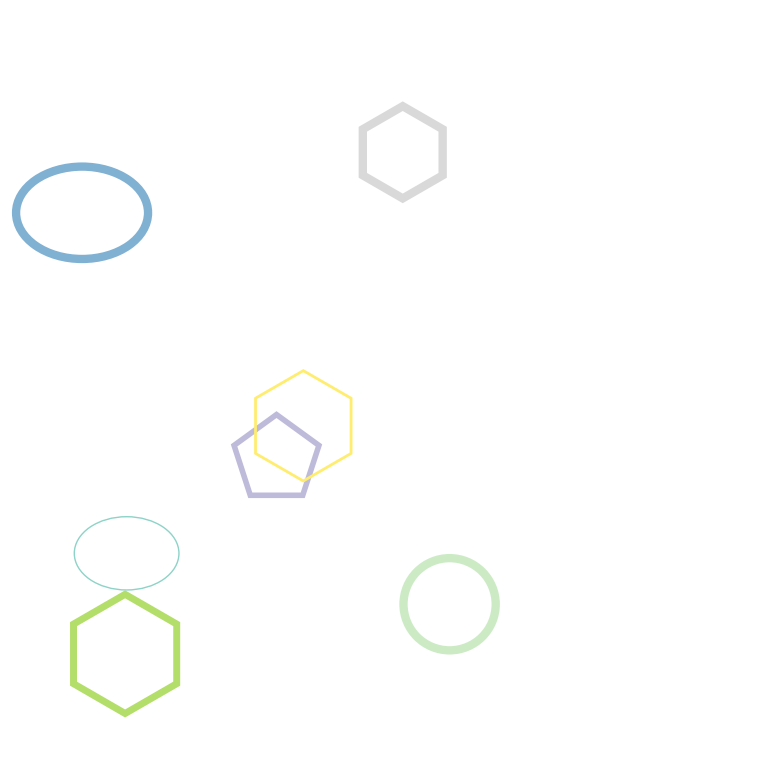[{"shape": "oval", "thickness": 0.5, "radius": 0.34, "center": [0.164, 0.281]}, {"shape": "pentagon", "thickness": 2, "radius": 0.29, "center": [0.359, 0.404]}, {"shape": "oval", "thickness": 3, "radius": 0.43, "center": [0.107, 0.724]}, {"shape": "hexagon", "thickness": 2.5, "radius": 0.39, "center": [0.162, 0.151]}, {"shape": "hexagon", "thickness": 3, "radius": 0.3, "center": [0.523, 0.802]}, {"shape": "circle", "thickness": 3, "radius": 0.3, "center": [0.584, 0.215]}, {"shape": "hexagon", "thickness": 1, "radius": 0.36, "center": [0.394, 0.447]}]